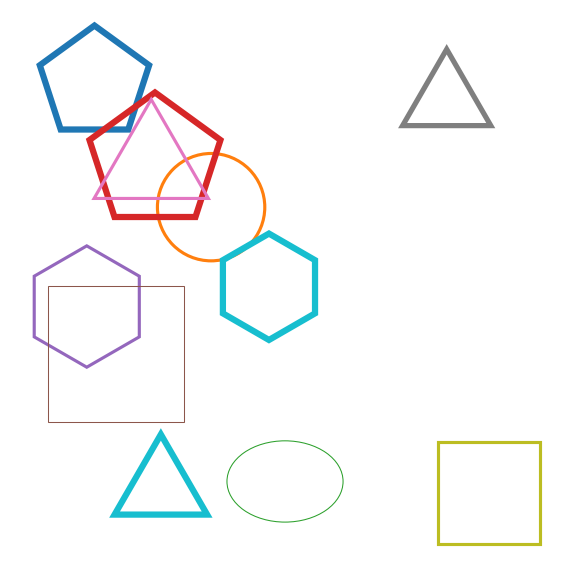[{"shape": "pentagon", "thickness": 3, "radius": 0.5, "center": [0.164, 0.855]}, {"shape": "circle", "thickness": 1.5, "radius": 0.46, "center": [0.366, 0.64]}, {"shape": "oval", "thickness": 0.5, "radius": 0.5, "center": [0.494, 0.165]}, {"shape": "pentagon", "thickness": 3, "radius": 0.6, "center": [0.268, 0.72]}, {"shape": "hexagon", "thickness": 1.5, "radius": 0.53, "center": [0.15, 0.468]}, {"shape": "square", "thickness": 0.5, "radius": 0.59, "center": [0.201, 0.386]}, {"shape": "triangle", "thickness": 1.5, "radius": 0.57, "center": [0.262, 0.713]}, {"shape": "triangle", "thickness": 2.5, "radius": 0.44, "center": [0.773, 0.826]}, {"shape": "square", "thickness": 1.5, "radius": 0.44, "center": [0.847, 0.146]}, {"shape": "triangle", "thickness": 3, "radius": 0.46, "center": [0.279, 0.154]}, {"shape": "hexagon", "thickness": 3, "radius": 0.46, "center": [0.466, 0.503]}]